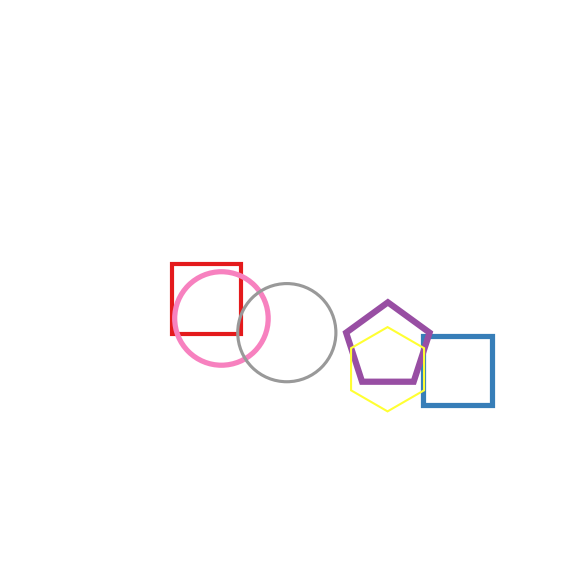[{"shape": "square", "thickness": 2, "radius": 0.3, "center": [0.357, 0.481]}, {"shape": "square", "thickness": 2.5, "radius": 0.3, "center": [0.792, 0.357]}, {"shape": "pentagon", "thickness": 3, "radius": 0.38, "center": [0.672, 0.4]}, {"shape": "hexagon", "thickness": 1, "radius": 0.36, "center": [0.671, 0.36]}, {"shape": "circle", "thickness": 2.5, "radius": 0.4, "center": [0.383, 0.448]}, {"shape": "circle", "thickness": 1.5, "radius": 0.42, "center": [0.497, 0.423]}]